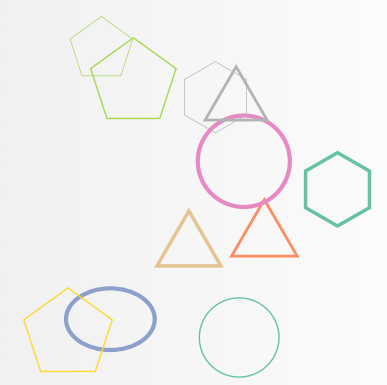[{"shape": "circle", "thickness": 1, "radius": 0.51, "center": [0.617, 0.123]}, {"shape": "hexagon", "thickness": 2.5, "radius": 0.48, "center": [0.871, 0.508]}, {"shape": "triangle", "thickness": 2, "radius": 0.49, "center": [0.682, 0.384]}, {"shape": "oval", "thickness": 3, "radius": 0.57, "center": [0.285, 0.171]}, {"shape": "circle", "thickness": 3, "radius": 0.59, "center": [0.629, 0.581]}, {"shape": "pentagon", "thickness": 0.5, "radius": 0.43, "center": [0.262, 0.872]}, {"shape": "pentagon", "thickness": 1, "radius": 0.58, "center": [0.344, 0.786]}, {"shape": "pentagon", "thickness": 1, "radius": 0.6, "center": [0.176, 0.132]}, {"shape": "triangle", "thickness": 2.5, "radius": 0.48, "center": [0.488, 0.357]}, {"shape": "hexagon", "thickness": 0.5, "radius": 0.46, "center": [0.556, 0.748]}, {"shape": "triangle", "thickness": 2, "radius": 0.46, "center": [0.609, 0.734]}]